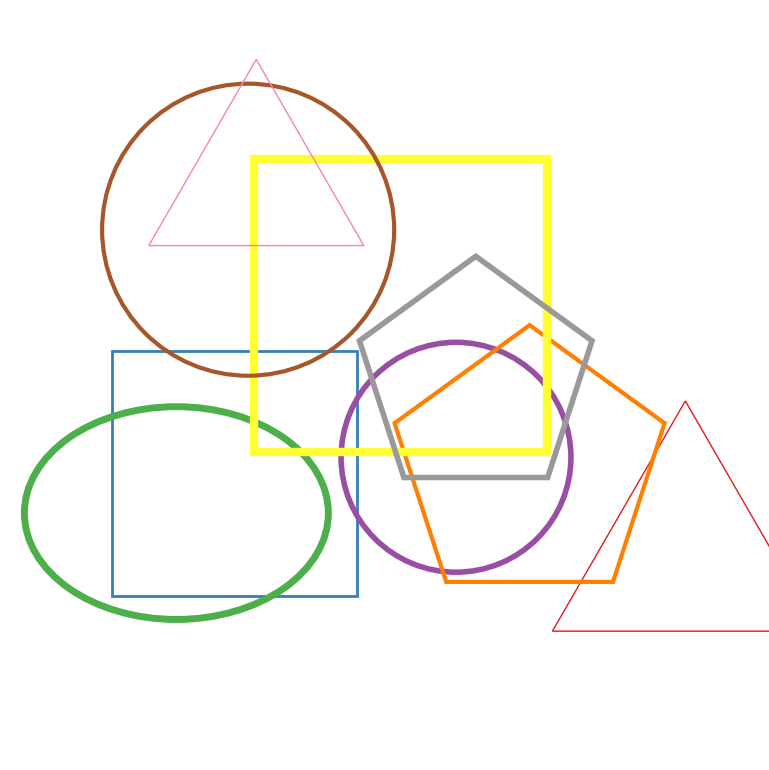[{"shape": "triangle", "thickness": 0.5, "radius": 1.0, "center": [0.89, 0.28]}, {"shape": "square", "thickness": 1, "radius": 0.8, "center": [0.305, 0.385]}, {"shape": "oval", "thickness": 2.5, "radius": 0.99, "center": [0.229, 0.334]}, {"shape": "circle", "thickness": 2, "radius": 0.75, "center": [0.592, 0.406]}, {"shape": "pentagon", "thickness": 1.5, "radius": 0.92, "center": [0.688, 0.393]}, {"shape": "square", "thickness": 3, "radius": 0.95, "center": [0.52, 0.604]}, {"shape": "circle", "thickness": 1.5, "radius": 0.95, "center": [0.322, 0.702]}, {"shape": "triangle", "thickness": 0.5, "radius": 0.81, "center": [0.333, 0.762]}, {"shape": "pentagon", "thickness": 2, "radius": 0.79, "center": [0.618, 0.508]}]